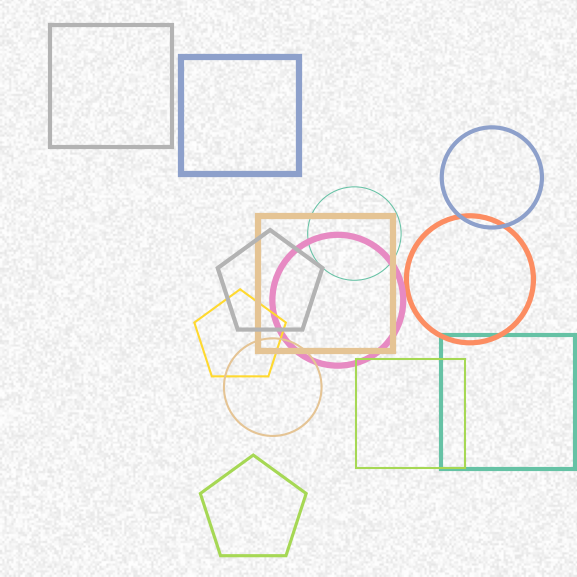[{"shape": "square", "thickness": 2, "radius": 0.58, "center": [0.88, 0.303]}, {"shape": "circle", "thickness": 0.5, "radius": 0.4, "center": [0.614, 0.595]}, {"shape": "circle", "thickness": 2.5, "radius": 0.55, "center": [0.814, 0.516]}, {"shape": "square", "thickness": 3, "radius": 0.51, "center": [0.416, 0.799]}, {"shape": "circle", "thickness": 2, "radius": 0.43, "center": [0.852, 0.692]}, {"shape": "circle", "thickness": 3, "radius": 0.57, "center": [0.585, 0.479]}, {"shape": "square", "thickness": 1, "radius": 0.47, "center": [0.711, 0.284]}, {"shape": "pentagon", "thickness": 1.5, "radius": 0.48, "center": [0.439, 0.115]}, {"shape": "pentagon", "thickness": 1, "radius": 0.42, "center": [0.416, 0.415]}, {"shape": "circle", "thickness": 1, "radius": 0.42, "center": [0.472, 0.329]}, {"shape": "square", "thickness": 3, "radius": 0.58, "center": [0.564, 0.509]}, {"shape": "pentagon", "thickness": 2, "radius": 0.48, "center": [0.468, 0.506]}, {"shape": "square", "thickness": 2, "radius": 0.53, "center": [0.192, 0.85]}]